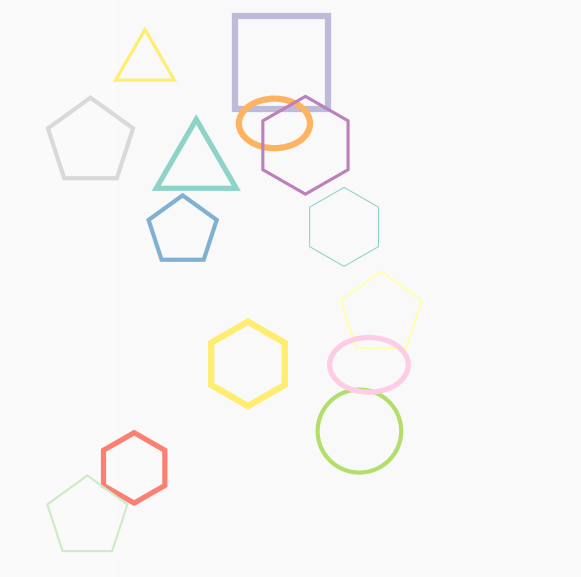[{"shape": "hexagon", "thickness": 0.5, "radius": 0.34, "center": [0.592, 0.606]}, {"shape": "triangle", "thickness": 2.5, "radius": 0.4, "center": [0.338, 0.713]}, {"shape": "pentagon", "thickness": 1, "radius": 0.37, "center": [0.656, 0.456]}, {"shape": "square", "thickness": 3, "radius": 0.4, "center": [0.484, 0.89]}, {"shape": "hexagon", "thickness": 2.5, "radius": 0.3, "center": [0.231, 0.189]}, {"shape": "pentagon", "thickness": 2, "radius": 0.31, "center": [0.314, 0.599]}, {"shape": "oval", "thickness": 3, "radius": 0.31, "center": [0.472, 0.785]}, {"shape": "circle", "thickness": 2, "radius": 0.36, "center": [0.618, 0.253]}, {"shape": "oval", "thickness": 2.5, "radius": 0.34, "center": [0.635, 0.367]}, {"shape": "pentagon", "thickness": 2, "radius": 0.39, "center": [0.156, 0.753]}, {"shape": "hexagon", "thickness": 1.5, "radius": 0.42, "center": [0.526, 0.748]}, {"shape": "pentagon", "thickness": 1, "radius": 0.36, "center": [0.15, 0.103]}, {"shape": "triangle", "thickness": 1.5, "radius": 0.29, "center": [0.249, 0.89]}, {"shape": "hexagon", "thickness": 3, "radius": 0.37, "center": [0.427, 0.369]}]